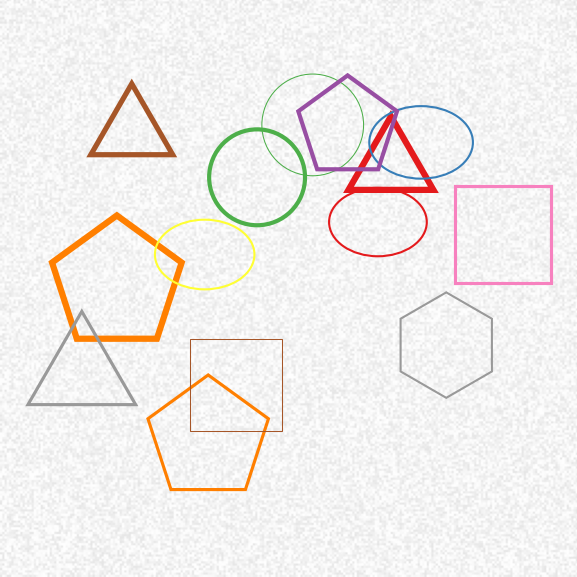[{"shape": "triangle", "thickness": 3, "radius": 0.42, "center": [0.677, 0.713]}, {"shape": "oval", "thickness": 1, "radius": 0.42, "center": [0.654, 0.615]}, {"shape": "oval", "thickness": 1, "radius": 0.45, "center": [0.729, 0.753]}, {"shape": "circle", "thickness": 0.5, "radius": 0.44, "center": [0.542, 0.783]}, {"shape": "circle", "thickness": 2, "radius": 0.42, "center": [0.445, 0.692]}, {"shape": "pentagon", "thickness": 2, "radius": 0.45, "center": [0.602, 0.779]}, {"shape": "pentagon", "thickness": 3, "radius": 0.59, "center": [0.202, 0.508]}, {"shape": "pentagon", "thickness": 1.5, "radius": 0.55, "center": [0.361, 0.24]}, {"shape": "oval", "thickness": 1, "radius": 0.43, "center": [0.354, 0.558]}, {"shape": "triangle", "thickness": 2.5, "radius": 0.41, "center": [0.228, 0.772]}, {"shape": "square", "thickness": 0.5, "radius": 0.4, "center": [0.408, 0.332]}, {"shape": "square", "thickness": 1.5, "radius": 0.42, "center": [0.871, 0.593]}, {"shape": "hexagon", "thickness": 1, "radius": 0.46, "center": [0.773, 0.402]}, {"shape": "triangle", "thickness": 1.5, "radius": 0.54, "center": [0.142, 0.352]}]